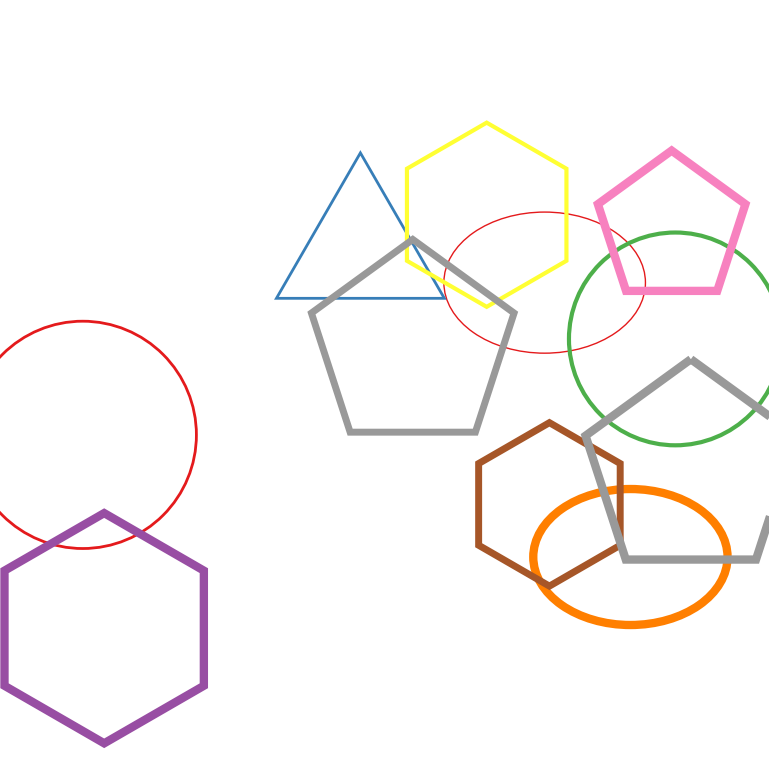[{"shape": "oval", "thickness": 0.5, "radius": 0.65, "center": [0.707, 0.633]}, {"shape": "circle", "thickness": 1, "radius": 0.74, "center": [0.107, 0.435]}, {"shape": "triangle", "thickness": 1, "radius": 0.63, "center": [0.468, 0.676]}, {"shape": "circle", "thickness": 1.5, "radius": 0.69, "center": [0.877, 0.56]}, {"shape": "hexagon", "thickness": 3, "radius": 0.75, "center": [0.135, 0.184]}, {"shape": "oval", "thickness": 3, "radius": 0.63, "center": [0.819, 0.277]}, {"shape": "hexagon", "thickness": 1.5, "radius": 0.6, "center": [0.632, 0.721]}, {"shape": "hexagon", "thickness": 2.5, "radius": 0.53, "center": [0.714, 0.345]}, {"shape": "pentagon", "thickness": 3, "radius": 0.5, "center": [0.872, 0.704]}, {"shape": "pentagon", "thickness": 3, "radius": 0.72, "center": [0.897, 0.39]}, {"shape": "pentagon", "thickness": 2.5, "radius": 0.69, "center": [0.536, 0.551]}]